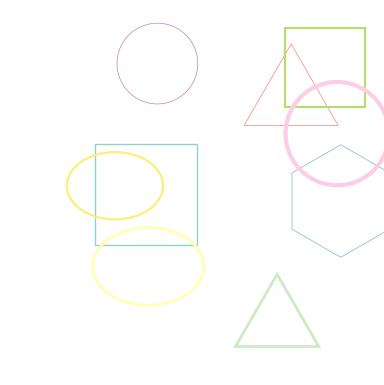[{"shape": "square", "thickness": 1, "radius": 0.66, "center": [0.38, 0.495]}, {"shape": "oval", "thickness": 2, "radius": 0.72, "center": [0.385, 0.308]}, {"shape": "triangle", "thickness": 0.5, "radius": 0.7, "center": [0.756, 0.745]}, {"shape": "hexagon", "thickness": 0.5, "radius": 0.73, "center": [0.885, 0.478]}, {"shape": "square", "thickness": 1.5, "radius": 0.52, "center": [0.845, 0.824]}, {"shape": "circle", "thickness": 3, "radius": 0.67, "center": [0.876, 0.653]}, {"shape": "circle", "thickness": 0.5, "radius": 0.52, "center": [0.409, 0.835]}, {"shape": "triangle", "thickness": 2, "radius": 0.62, "center": [0.72, 0.162]}, {"shape": "oval", "thickness": 1.5, "radius": 0.62, "center": [0.299, 0.517]}]